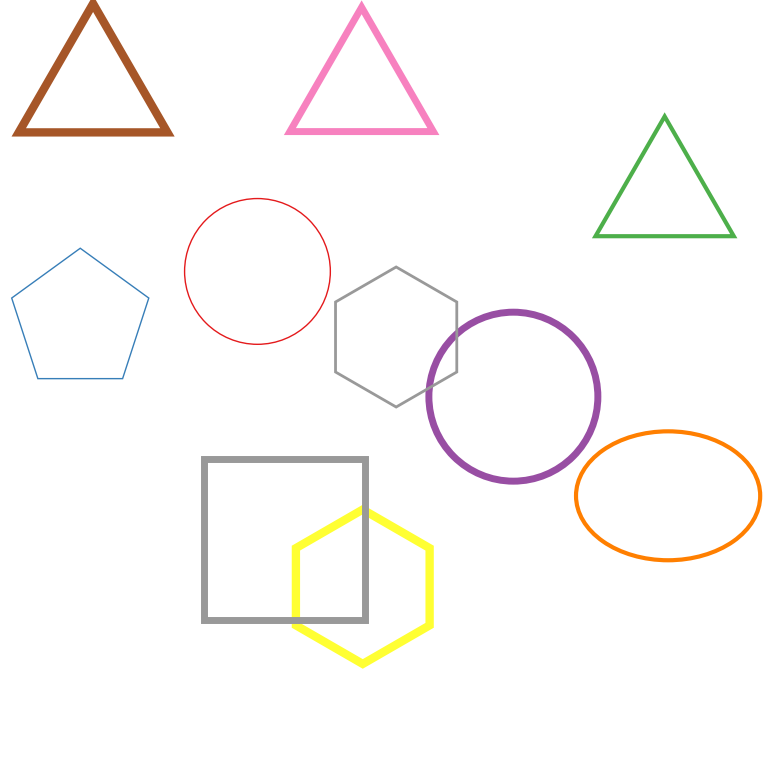[{"shape": "circle", "thickness": 0.5, "radius": 0.47, "center": [0.334, 0.647]}, {"shape": "pentagon", "thickness": 0.5, "radius": 0.47, "center": [0.104, 0.584]}, {"shape": "triangle", "thickness": 1.5, "radius": 0.52, "center": [0.863, 0.745]}, {"shape": "circle", "thickness": 2.5, "radius": 0.55, "center": [0.667, 0.485]}, {"shape": "oval", "thickness": 1.5, "radius": 0.6, "center": [0.868, 0.356]}, {"shape": "hexagon", "thickness": 3, "radius": 0.5, "center": [0.471, 0.238]}, {"shape": "triangle", "thickness": 3, "radius": 0.56, "center": [0.121, 0.884]}, {"shape": "triangle", "thickness": 2.5, "radius": 0.54, "center": [0.47, 0.883]}, {"shape": "square", "thickness": 2.5, "radius": 0.52, "center": [0.369, 0.299]}, {"shape": "hexagon", "thickness": 1, "radius": 0.45, "center": [0.514, 0.562]}]